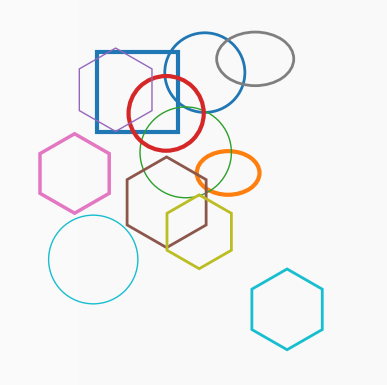[{"shape": "circle", "thickness": 2, "radius": 0.52, "center": [0.529, 0.811]}, {"shape": "square", "thickness": 3, "radius": 0.52, "center": [0.355, 0.76]}, {"shape": "oval", "thickness": 3, "radius": 0.4, "center": [0.589, 0.551]}, {"shape": "circle", "thickness": 1, "radius": 0.59, "center": [0.479, 0.604]}, {"shape": "circle", "thickness": 3, "radius": 0.48, "center": [0.429, 0.706]}, {"shape": "hexagon", "thickness": 1, "radius": 0.54, "center": [0.298, 0.767]}, {"shape": "hexagon", "thickness": 2, "radius": 0.59, "center": [0.43, 0.475]}, {"shape": "hexagon", "thickness": 2.5, "radius": 0.52, "center": [0.193, 0.549]}, {"shape": "oval", "thickness": 2, "radius": 0.5, "center": [0.659, 0.847]}, {"shape": "hexagon", "thickness": 2, "radius": 0.48, "center": [0.514, 0.398]}, {"shape": "circle", "thickness": 1, "radius": 0.58, "center": [0.241, 0.326]}, {"shape": "hexagon", "thickness": 2, "radius": 0.52, "center": [0.741, 0.196]}]